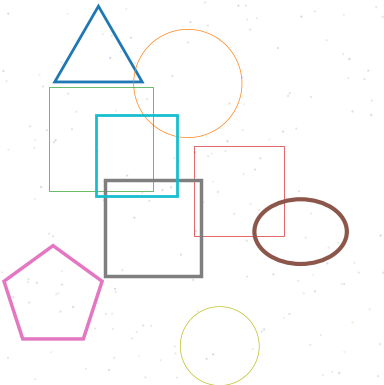[{"shape": "triangle", "thickness": 2, "radius": 0.66, "center": [0.256, 0.853]}, {"shape": "circle", "thickness": 0.5, "radius": 0.7, "center": [0.488, 0.783]}, {"shape": "square", "thickness": 0.5, "radius": 0.68, "center": [0.262, 0.639]}, {"shape": "square", "thickness": 0.5, "radius": 0.58, "center": [0.621, 0.504]}, {"shape": "oval", "thickness": 3, "radius": 0.6, "center": [0.781, 0.398]}, {"shape": "pentagon", "thickness": 2.5, "radius": 0.67, "center": [0.138, 0.228]}, {"shape": "square", "thickness": 2.5, "radius": 0.62, "center": [0.397, 0.408]}, {"shape": "circle", "thickness": 0.5, "radius": 0.51, "center": [0.571, 0.101]}, {"shape": "square", "thickness": 2, "radius": 0.52, "center": [0.355, 0.596]}]